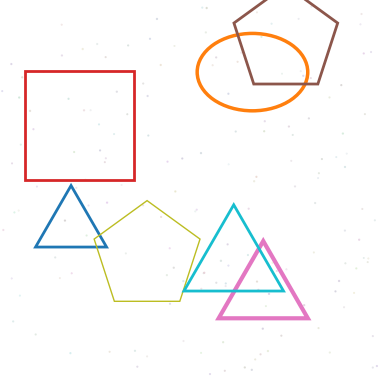[{"shape": "triangle", "thickness": 2, "radius": 0.53, "center": [0.185, 0.412]}, {"shape": "oval", "thickness": 2.5, "radius": 0.72, "center": [0.656, 0.813]}, {"shape": "square", "thickness": 2, "radius": 0.71, "center": [0.205, 0.673]}, {"shape": "pentagon", "thickness": 2, "radius": 0.71, "center": [0.742, 0.896]}, {"shape": "triangle", "thickness": 3, "radius": 0.67, "center": [0.684, 0.24]}, {"shape": "pentagon", "thickness": 1, "radius": 0.72, "center": [0.382, 0.334]}, {"shape": "triangle", "thickness": 2, "radius": 0.75, "center": [0.607, 0.319]}]